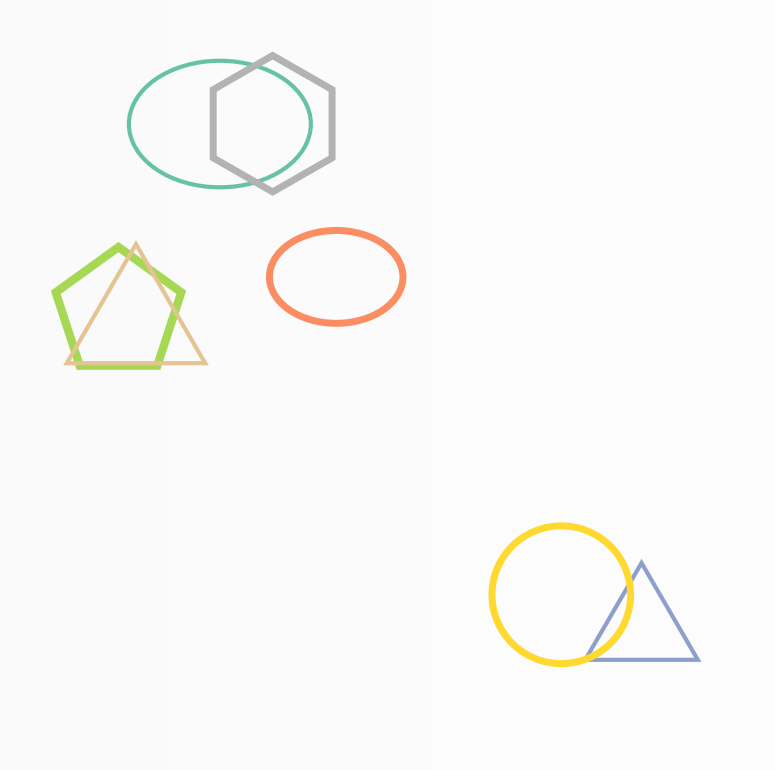[{"shape": "oval", "thickness": 1.5, "radius": 0.59, "center": [0.284, 0.839]}, {"shape": "oval", "thickness": 2.5, "radius": 0.43, "center": [0.434, 0.64]}, {"shape": "triangle", "thickness": 1.5, "radius": 0.42, "center": [0.828, 0.185]}, {"shape": "pentagon", "thickness": 3, "radius": 0.43, "center": [0.153, 0.594]}, {"shape": "circle", "thickness": 2.5, "radius": 0.45, "center": [0.724, 0.228]}, {"shape": "triangle", "thickness": 1.5, "radius": 0.52, "center": [0.175, 0.58]}, {"shape": "hexagon", "thickness": 2.5, "radius": 0.44, "center": [0.352, 0.839]}]